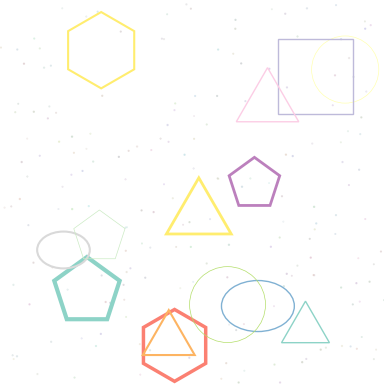[{"shape": "triangle", "thickness": 1, "radius": 0.36, "center": [0.793, 0.146]}, {"shape": "pentagon", "thickness": 3, "radius": 0.45, "center": [0.226, 0.243]}, {"shape": "circle", "thickness": 0.5, "radius": 0.44, "center": [0.897, 0.819]}, {"shape": "square", "thickness": 1, "radius": 0.48, "center": [0.82, 0.801]}, {"shape": "hexagon", "thickness": 2.5, "radius": 0.47, "center": [0.453, 0.103]}, {"shape": "oval", "thickness": 1, "radius": 0.47, "center": [0.67, 0.205]}, {"shape": "triangle", "thickness": 1.5, "radius": 0.39, "center": [0.438, 0.117]}, {"shape": "circle", "thickness": 0.5, "radius": 0.49, "center": [0.591, 0.209]}, {"shape": "triangle", "thickness": 1, "radius": 0.47, "center": [0.695, 0.731]}, {"shape": "oval", "thickness": 1.5, "radius": 0.34, "center": [0.165, 0.351]}, {"shape": "pentagon", "thickness": 2, "radius": 0.35, "center": [0.661, 0.522]}, {"shape": "pentagon", "thickness": 0.5, "radius": 0.35, "center": [0.258, 0.385]}, {"shape": "hexagon", "thickness": 1.5, "radius": 0.5, "center": [0.263, 0.87]}, {"shape": "triangle", "thickness": 2, "radius": 0.49, "center": [0.516, 0.441]}]